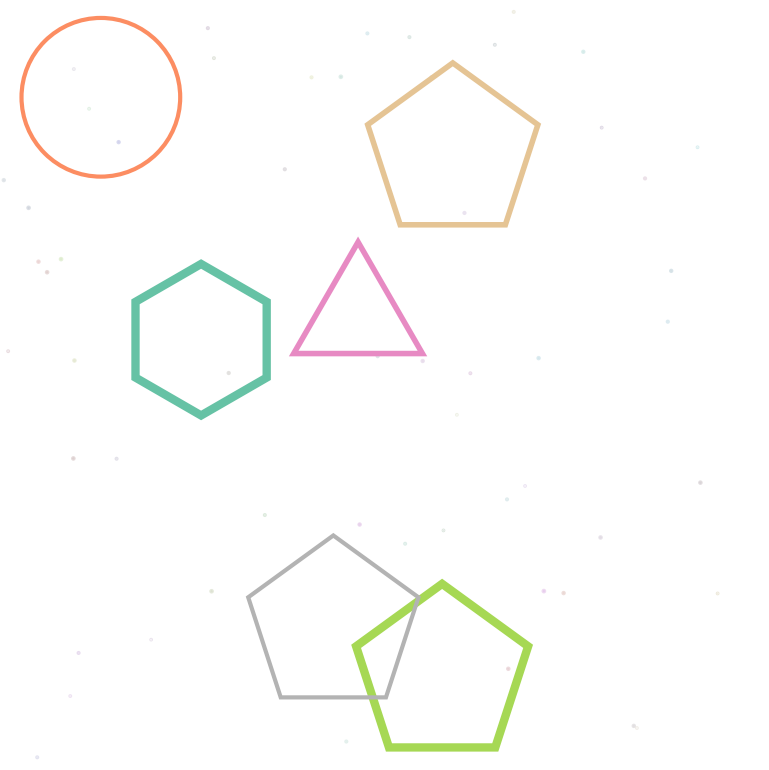[{"shape": "hexagon", "thickness": 3, "radius": 0.49, "center": [0.261, 0.559]}, {"shape": "circle", "thickness": 1.5, "radius": 0.52, "center": [0.131, 0.874]}, {"shape": "triangle", "thickness": 2, "radius": 0.48, "center": [0.465, 0.589]}, {"shape": "pentagon", "thickness": 3, "radius": 0.59, "center": [0.574, 0.124]}, {"shape": "pentagon", "thickness": 2, "radius": 0.58, "center": [0.588, 0.802]}, {"shape": "pentagon", "thickness": 1.5, "radius": 0.58, "center": [0.433, 0.188]}]